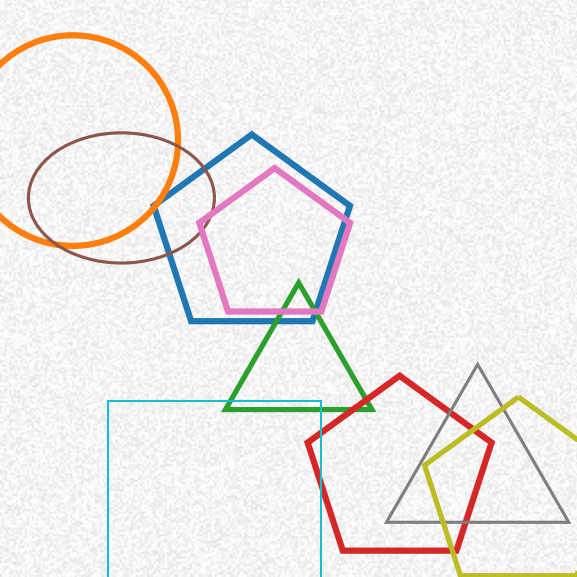[{"shape": "pentagon", "thickness": 3, "radius": 0.89, "center": [0.436, 0.588]}, {"shape": "circle", "thickness": 3, "radius": 0.91, "center": [0.126, 0.756]}, {"shape": "triangle", "thickness": 2.5, "radius": 0.73, "center": [0.517, 0.363]}, {"shape": "pentagon", "thickness": 3, "radius": 0.84, "center": [0.692, 0.181]}, {"shape": "oval", "thickness": 1.5, "radius": 0.81, "center": [0.21, 0.656]}, {"shape": "pentagon", "thickness": 3, "radius": 0.69, "center": [0.476, 0.571]}, {"shape": "triangle", "thickness": 1.5, "radius": 0.91, "center": [0.827, 0.186]}, {"shape": "pentagon", "thickness": 2.5, "radius": 0.86, "center": [0.898, 0.141]}, {"shape": "square", "thickness": 1, "radius": 0.92, "center": [0.371, 0.121]}]